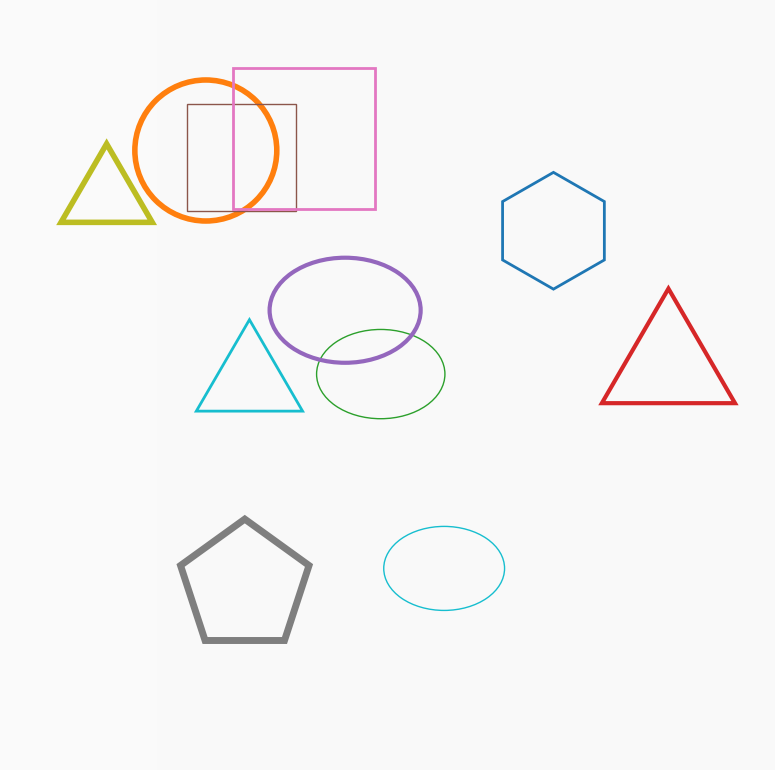[{"shape": "hexagon", "thickness": 1, "radius": 0.38, "center": [0.714, 0.7]}, {"shape": "circle", "thickness": 2, "radius": 0.46, "center": [0.266, 0.805]}, {"shape": "oval", "thickness": 0.5, "radius": 0.41, "center": [0.491, 0.514]}, {"shape": "triangle", "thickness": 1.5, "radius": 0.5, "center": [0.862, 0.526]}, {"shape": "oval", "thickness": 1.5, "radius": 0.49, "center": [0.445, 0.597]}, {"shape": "square", "thickness": 0.5, "radius": 0.35, "center": [0.312, 0.796]}, {"shape": "square", "thickness": 1, "radius": 0.46, "center": [0.392, 0.82]}, {"shape": "pentagon", "thickness": 2.5, "radius": 0.44, "center": [0.316, 0.239]}, {"shape": "triangle", "thickness": 2, "radius": 0.34, "center": [0.138, 0.745]}, {"shape": "oval", "thickness": 0.5, "radius": 0.39, "center": [0.573, 0.262]}, {"shape": "triangle", "thickness": 1, "radius": 0.4, "center": [0.322, 0.506]}]